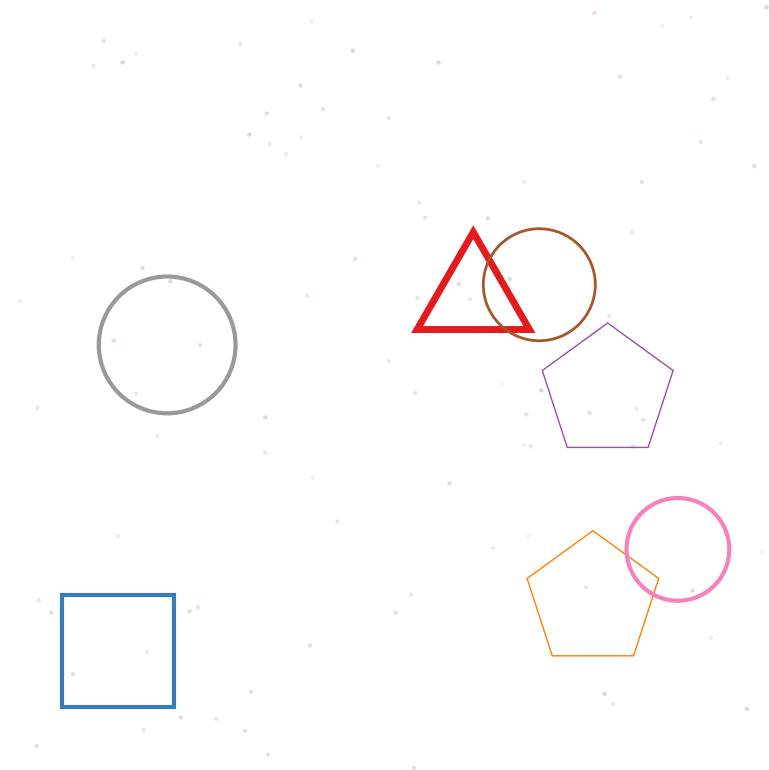[{"shape": "triangle", "thickness": 2.5, "radius": 0.42, "center": [0.615, 0.614]}, {"shape": "square", "thickness": 1.5, "radius": 0.36, "center": [0.153, 0.155]}, {"shape": "pentagon", "thickness": 0.5, "radius": 0.45, "center": [0.789, 0.491]}, {"shape": "pentagon", "thickness": 0.5, "radius": 0.45, "center": [0.77, 0.221]}, {"shape": "circle", "thickness": 1, "radius": 0.36, "center": [0.7, 0.63]}, {"shape": "circle", "thickness": 1.5, "radius": 0.33, "center": [0.88, 0.287]}, {"shape": "circle", "thickness": 1.5, "radius": 0.44, "center": [0.217, 0.552]}]